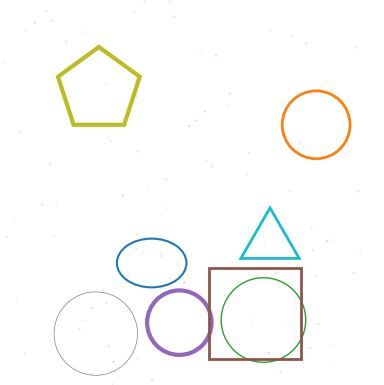[{"shape": "oval", "thickness": 1.5, "radius": 0.45, "center": [0.394, 0.317]}, {"shape": "circle", "thickness": 2, "radius": 0.44, "center": [0.821, 0.676]}, {"shape": "circle", "thickness": 1, "radius": 0.55, "center": [0.684, 0.169]}, {"shape": "circle", "thickness": 3, "radius": 0.42, "center": [0.466, 0.162]}, {"shape": "square", "thickness": 2, "radius": 0.59, "center": [0.662, 0.186]}, {"shape": "circle", "thickness": 0.5, "radius": 0.54, "center": [0.249, 0.133]}, {"shape": "pentagon", "thickness": 3, "radius": 0.56, "center": [0.257, 0.766]}, {"shape": "triangle", "thickness": 2, "radius": 0.44, "center": [0.701, 0.373]}]